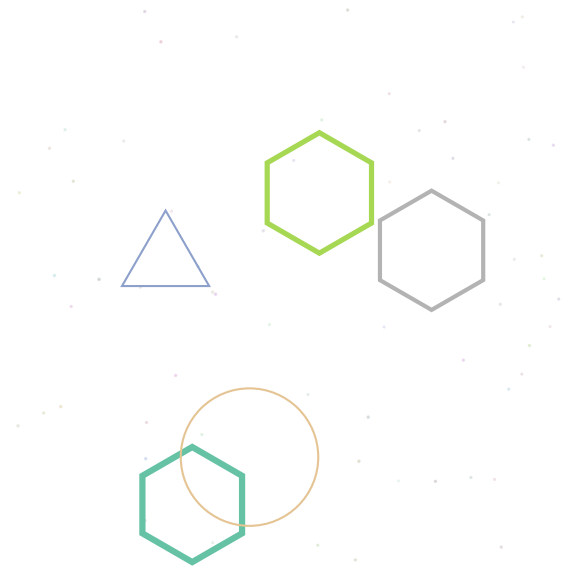[{"shape": "hexagon", "thickness": 3, "radius": 0.5, "center": [0.333, 0.125]}, {"shape": "triangle", "thickness": 1, "radius": 0.44, "center": [0.287, 0.547]}, {"shape": "hexagon", "thickness": 2.5, "radius": 0.52, "center": [0.553, 0.665]}, {"shape": "circle", "thickness": 1, "radius": 0.6, "center": [0.432, 0.208]}, {"shape": "hexagon", "thickness": 2, "radius": 0.52, "center": [0.747, 0.566]}]